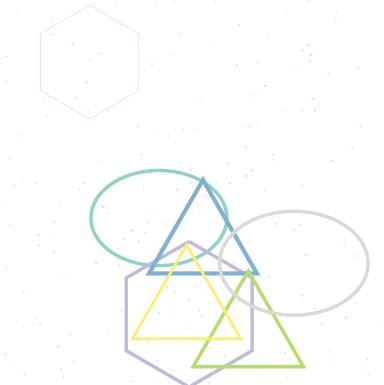[{"shape": "oval", "thickness": 2.5, "radius": 0.88, "center": [0.413, 0.434]}, {"shape": "hexagon", "thickness": 2.5, "radius": 0.94, "center": [0.491, 0.184]}, {"shape": "triangle", "thickness": 3, "radius": 0.81, "center": [0.527, 0.371]}, {"shape": "triangle", "thickness": 2.5, "radius": 0.83, "center": [0.645, 0.13]}, {"shape": "oval", "thickness": 2.5, "radius": 0.96, "center": [0.763, 0.316]}, {"shape": "hexagon", "thickness": 0.5, "radius": 0.74, "center": [0.233, 0.839]}, {"shape": "triangle", "thickness": 2, "radius": 0.81, "center": [0.485, 0.201]}]